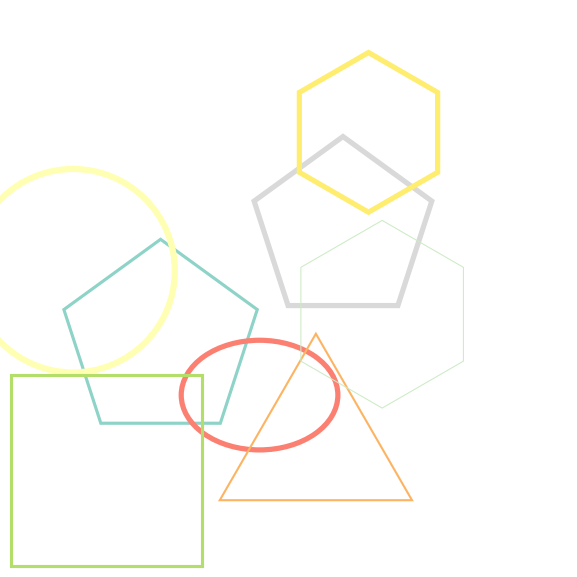[{"shape": "pentagon", "thickness": 1.5, "radius": 0.88, "center": [0.278, 0.409]}, {"shape": "circle", "thickness": 3, "radius": 0.88, "center": [0.127, 0.53]}, {"shape": "oval", "thickness": 2.5, "radius": 0.68, "center": [0.449, 0.315]}, {"shape": "triangle", "thickness": 1, "radius": 0.96, "center": [0.547, 0.229]}, {"shape": "square", "thickness": 1.5, "radius": 0.83, "center": [0.184, 0.185]}, {"shape": "pentagon", "thickness": 2.5, "radius": 0.81, "center": [0.594, 0.601]}, {"shape": "hexagon", "thickness": 0.5, "radius": 0.81, "center": [0.662, 0.455]}, {"shape": "hexagon", "thickness": 2.5, "radius": 0.69, "center": [0.638, 0.77]}]